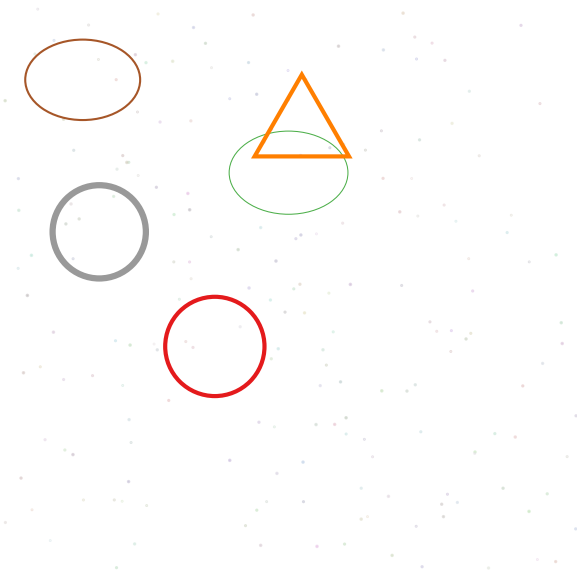[{"shape": "circle", "thickness": 2, "radius": 0.43, "center": [0.372, 0.399]}, {"shape": "oval", "thickness": 0.5, "radius": 0.51, "center": [0.5, 0.7]}, {"shape": "triangle", "thickness": 2, "radius": 0.47, "center": [0.523, 0.775]}, {"shape": "oval", "thickness": 1, "radius": 0.5, "center": [0.143, 0.861]}, {"shape": "circle", "thickness": 3, "radius": 0.4, "center": [0.172, 0.598]}]